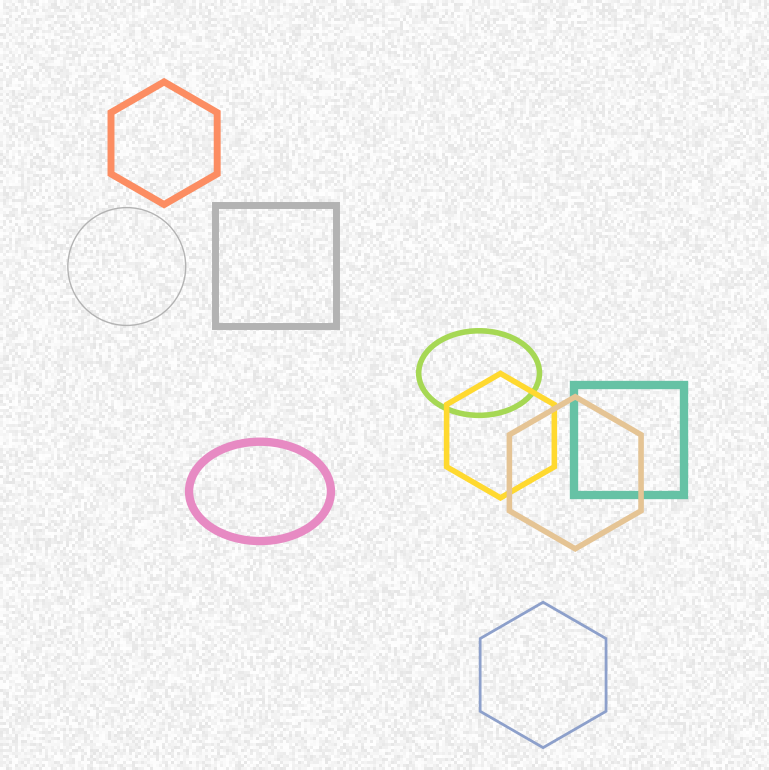[{"shape": "square", "thickness": 3, "radius": 0.36, "center": [0.817, 0.429]}, {"shape": "hexagon", "thickness": 2.5, "radius": 0.4, "center": [0.213, 0.814]}, {"shape": "hexagon", "thickness": 1, "radius": 0.47, "center": [0.705, 0.123]}, {"shape": "oval", "thickness": 3, "radius": 0.46, "center": [0.338, 0.362]}, {"shape": "oval", "thickness": 2, "radius": 0.39, "center": [0.622, 0.515]}, {"shape": "hexagon", "thickness": 2, "radius": 0.4, "center": [0.65, 0.434]}, {"shape": "hexagon", "thickness": 2, "radius": 0.49, "center": [0.747, 0.386]}, {"shape": "circle", "thickness": 0.5, "radius": 0.38, "center": [0.165, 0.654]}, {"shape": "square", "thickness": 2.5, "radius": 0.39, "center": [0.358, 0.655]}]